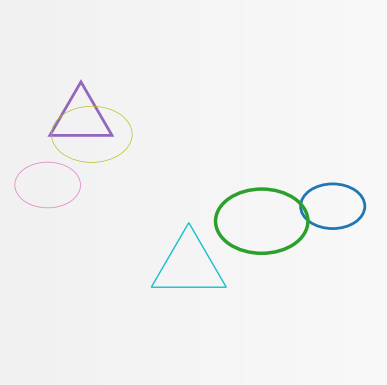[{"shape": "oval", "thickness": 2, "radius": 0.41, "center": [0.859, 0.464]}, {"shape": "oval", "thickness": 2.5, "radius": 0.6, "center": [0.675, 0.426]}, {"shape": "triangle", "thickness": 2, "radius": 0.46, "center": [0.209, 0.695]}, {"shape": "oval", "thickness": 0.5, "radius": 0.42, "center": [0.123, 0.519]}, {"shape": "oval", "thickness": 0.5, "radius": 0.52, "center": [0.237, 0.651]}, {"shape": "triangle", "thickness": 1, "radius": 0.56, "center": [0.487, 0.31]}]